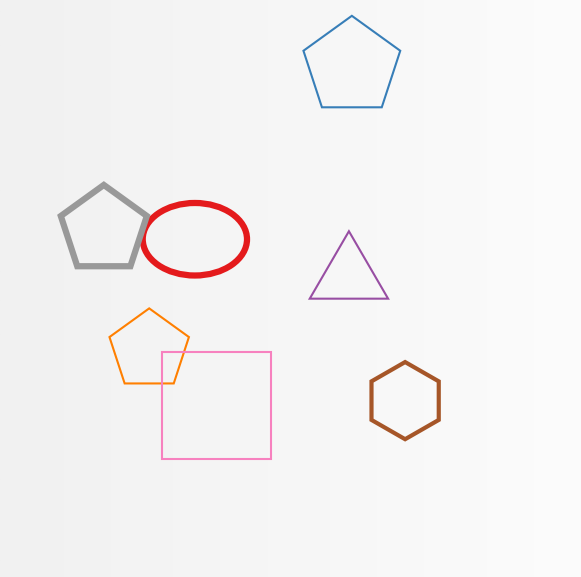[{"shape": "oval", "thickness": 3, "radius": 0.45, "center": [0.335, 0.585]}, {"shape": "pentagon", "thickness": 1, "radius": 0.44, "center": [0.605, 0.884]}, {"shape": "triangle", "thickness": 1, "radius": 0.39, "center": [0.6, 0.521]}, {"shape": "pentagon", "thickness": 1, "radius": 0.36, "center": [0.257, 0.393]}, {"shape": "hexagon", "thickness": 2, "radius": 0.33, "center": [0.697, 0.305]}, {"shape": "square", "thickness": 1, "radius": 0.47, "center": [0.373, 0.297]}, {"shape": "pentagon", "thickness": 3, "radius": 0.39, "center": [0.179, 0.601]}]